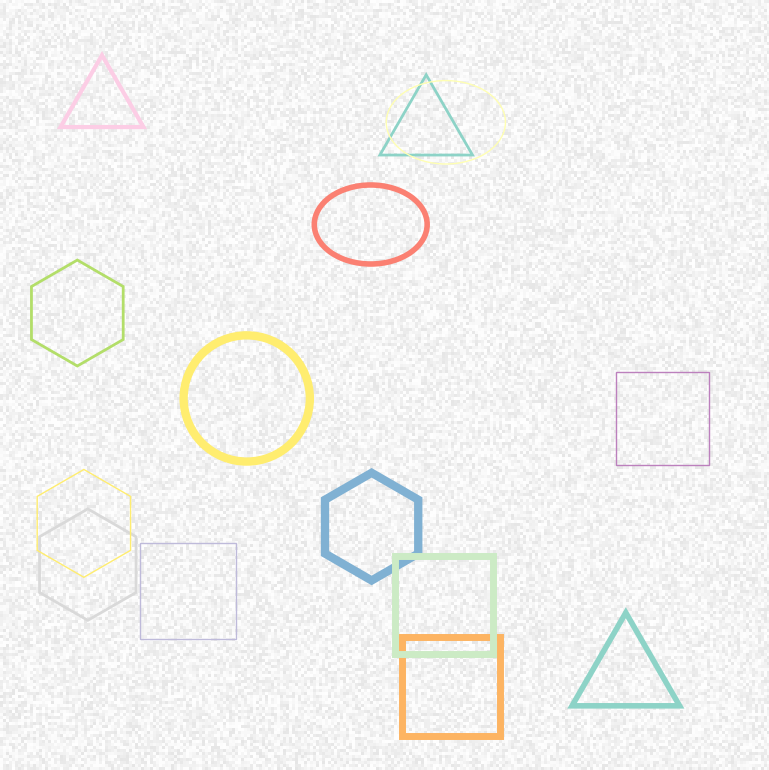[{"shape": "triangle", "thickness": 2, "radius": 0.4, "center": [0.813, 0.124]}, {"shape": "triangle", "thickness": 1, "radius": 0.35, "center": [0.554, 0.833]}, {"shape": "oval", "thickness": 0.5, "radius": 0.39, "center": [0.579, 0.841]}, {"shape": "square", "thickness": 0.5, "radius": 0.31, "center": [0.244, 0.232]}, {"shape": "oval", "thickness": 2, "radius": 0.37, "center": [0.481, 0.708]}, {"shape": "hexagon", "thickness": 3, "radius": 0.35, "center": [0.483, 0.316]}, {"shape": "square", "thickness": 2.5, "radius": 0.32, "center": [0.586, 0.109]}, {"shape": "hexagon", "thickness": 1, "radius": 0.34, "center": [0.1, 0.593]}, {"shape": "triangle", "thickness": 1.5, "radius": 0.31, "center": [0.132, 0.866]}, {"shape": "hexagon", "thickness": 1, "radius": 0.36, "center": [0.114, 0.267]}, {"shape": "square", "thickness": 0.5, "radius": 0.3, "center": [0.861, 0.457]}, {"shape": "square", "thickness": 2.5, "radius": 0.32, "center": [0.576, 0.214]}, {"shape": "circle", "thickness": 3, "radius": 0.41, "center": [0.32, 0.483]}, {"shape": "hexagon", "thickness": 0.5, "radius": 0.35, "center": [0.109, 0.32]}]